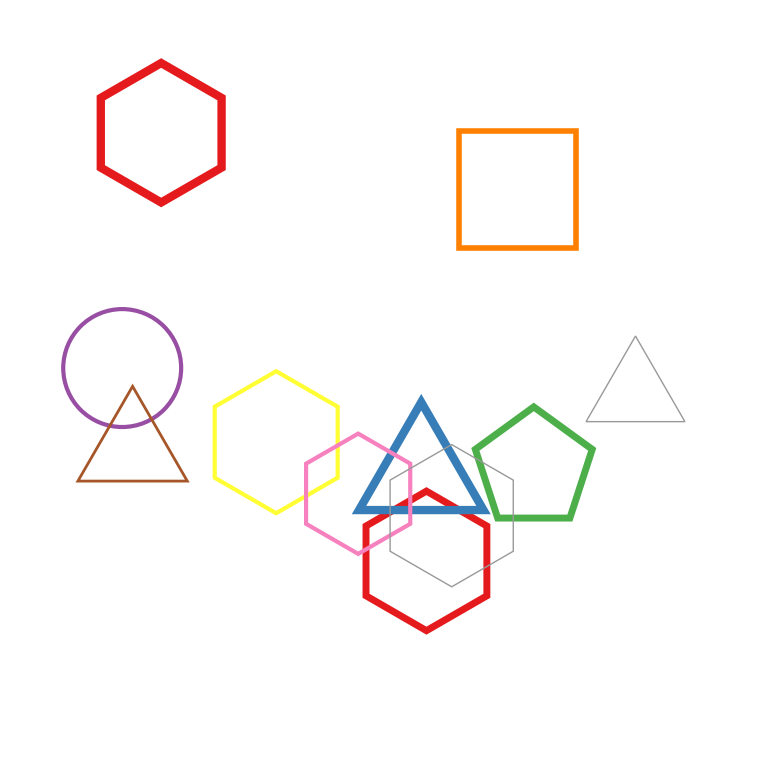[{"shape": "hexagon", "thickness": 2.5, "radius": 0.45, "center": [0.554, 0.272]}, {"shape": "hexagon", "thickness": 3, "radius": 0.45, "center": [0.209, 0.828]}, {"shape": "triangle", "thickness": 3, "radius": 0.47, "center": [0.547, 0.384]}, {"shape": "pentagon", "thickness": 2.5, "radius": 0.4, "center": [0.693, 0.392]}, {"shape": "circle", "thickness": 1.5, "radius": 0.38, "center": [0.159, 0.522]}, {"shape": "square", "thickness": 2, "radius": 0.38, "center": [0.672, 0.753]}, {"shape": "hexagon", "thickness": 1.5, "radius": 0.46, "center": [0.359, 0.426]}, {"shape": "triangle", "thickness": 1, "radius": 0.41, "center": [0.172, 0.416]}, {"shape": "hexagon", "thickness": 1.5, "radius": 0.39, "center": [0.465, 0.359]}, {"shape": "triangle", "thickness": 0.5, "radius": 0.37, "center": [0.825, 0.489]}, {"shape": "hexagon", "thickness": 0.5, "radius": 0.46, "center": [0.587, 0.33]}]